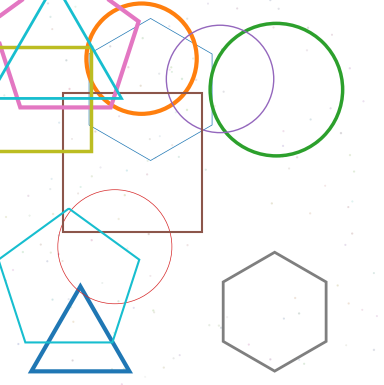[{"shape": "hexagon", "thickness": 0.5, "radius": 0.92, "center": [0.391, 0.768]}, {"shape": "triangle", "thickness": 3, "radius": 0.73, "center": [0.209, 0.109]}, {"shape": "circle", "thickness": 3, "radius": 0.72, "center": [0.368, 0.848]}, {"shape": "circle", "thickness": 2.5, "radius": 0.86, "center": [0.718, 0.767]}, {"shape": "circle", "thickness": 0.5, "radius": 0.74, "center": [0.298, 0.359]}, {"shape": "circle", "thickness": 1, "radius": 0.7, "center": [0.572, 0.795]}, {"shape": "square", "thickness": 1.5, "radius": 0.9, "center": [0.344, 0.579]}, {"shape": "pentagon", "thickness": 3, "radius": 1.0, "center": [0.17, 0.883]}, {"shape": "hexagon", "thickness": 2, "radius": 0.77, "center": [0.713, 0.19]}, {"shape": "square", "thickness": 2.5, "radius": 0.68, "center": [0.103, 0.742]}, {"shape": "pentagon", "thickness": 1.5, "radius": 0.96, "center": [0.179, 0.266]}, {"shape": "triangle", "thickness": 2, "radius": 1.0, "center": [0.143, 0.844]}]